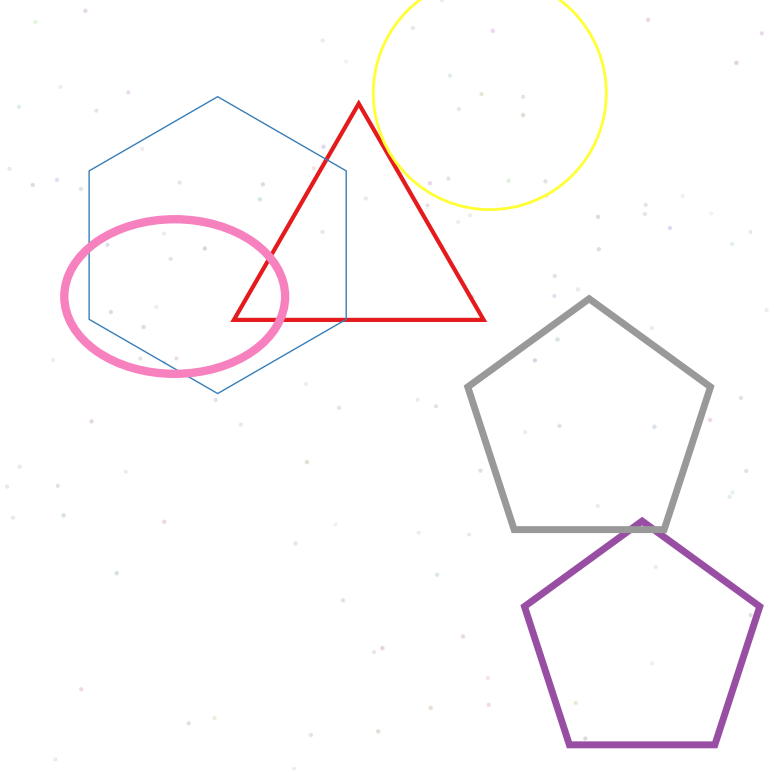[{"shape": "triangle", "thickness": 1.5, "radius": 0.94, "center": [0.466, 0.678]}, {"shape": "hexagon", "thickness": 0.5, "radius": 0.96, "center": [0.283, 0.682]}, {"shape": "pentagon", "thickness": 2.5, "radius": 0.8, "center": [0.834, 0.163]}, {"shape": "circle", "thickness": 1, "radius": 0.76, "center": [0.636, 0.879]}, {"shape": "oval", "thickness": 3, "radius": 0.72, "center": [0.227, 0.615]}, {"shape": "pentagon", "thickness": 2.5, "radius": 0.83, "center": [0.765, 0.446]}]